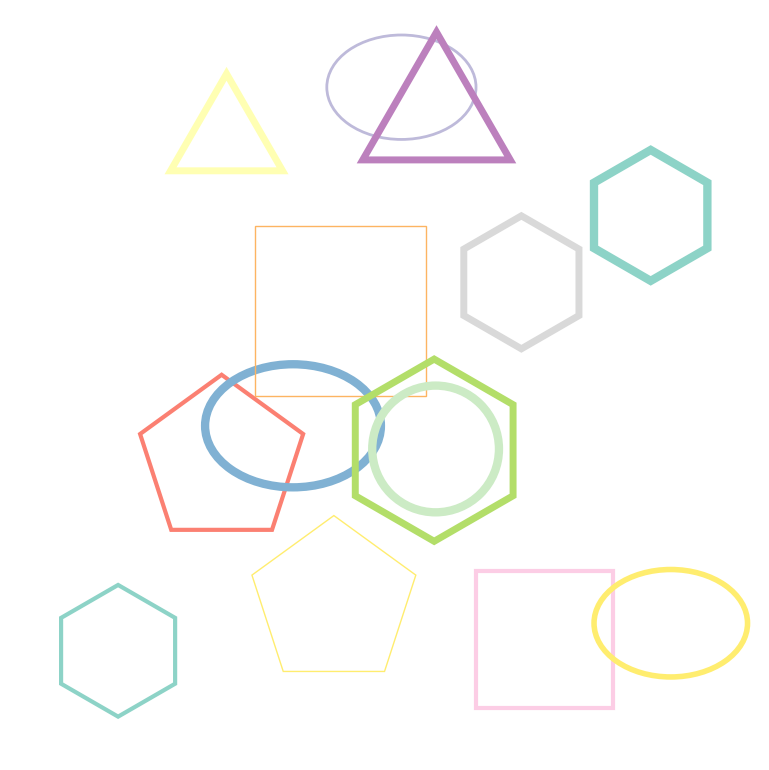[{"shape": "hexagon", "thickness": 1.5, "radius": 0.43, "center": [0.153, 0.155]}, {"shape": "hexagon", "thickness": 3, "radius": 0.43, "center": [0.845, 0.72]}, {"shape": "triangle", "thickness": 2.5, "radius": 0.42, "center": [0.294, 0.82]}, {"shape": "oval", "thickness": 1, "radius": 0.48, "center": [0.521, 0.887]}, {"shape": "pentagon", "thickness": 1.5, "radius": 0.56, "center": [0.288, 0.402]}, {"shape": "oval", "thickness": 3, "radius": 0.57, "center": [0.381, 0.447]}, {"shape": "square", "thickness": 0.5, "radius": 0.55, "center": [0.442, 0.596]}, {"shape": "hexagon", "thickness": 2.5, "radius": 0.59, "center": [0.564, 0.415]}, {"shape": "square", "thickness": 1.5, "radius": 0.45, "center": [0.707, 0.169]}, {"shape": "hexagon", "thickness": 2.5, "radius": 0.43, "center": [0.677, 0.633]}, {"shape": "triangle", "thickness": 2.5, "radius": 0.55, "center": [0.567, 0.848]}, {"shape": "circle", "thickness": 3, "radius": 0.41, "center": [0.566, 0.417]}, {"shape": "pentagon", "thickness": 0.5, "radius": 0.56, "center": [0.434, 0.219]}, {"shape": "oval", "thickness": 2, "radius": 0.5, "center": [0.871, 0.191]}]